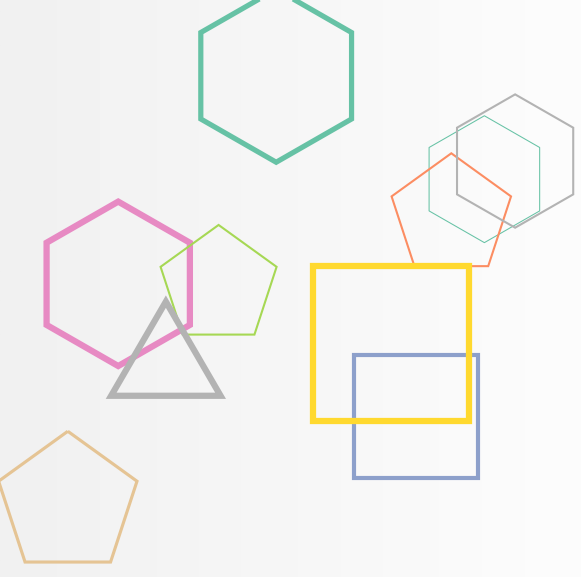[{"shape": "hexagon", "thickness": 2.5, "radius": 0.75, "center": [0.475, 0.868]}, {"shape": "hexagon", "thickness": 0.5, "radius": 0.55, "center": [0.833, 0.689]}, {"shape": "pentagon", "thickness": 1, "radius": 0.54, "center": [0.776, 0.626]}, {"shape": "square", "thickness": 2, "radius": 0.53, "center": [0.715, 0.277]}, {"shape": "hexagon", "thickness": 3, "radius": 0.71, "center": [0.203, 0.508]}, {"shape": "pentagon", "thickness": 1, "radius": 0.52, "center": [0.376, 0.505]}, {"shape": "square", "thickness": 3, "radius": 0.67, "center": [0.672, 0.404]}, {"shape": "pentagon", "thickness": 1.5, "radius": 0.63, "center": [0.117, 0.127]}, {"shape": "hexagon", "thickness": 1, "radius": 0.58, "center": [0.886, 0.72]}, {"shape": "triangle", "thickness": 3, "radius": 0.54, "center": [0.285, 0.368]}]